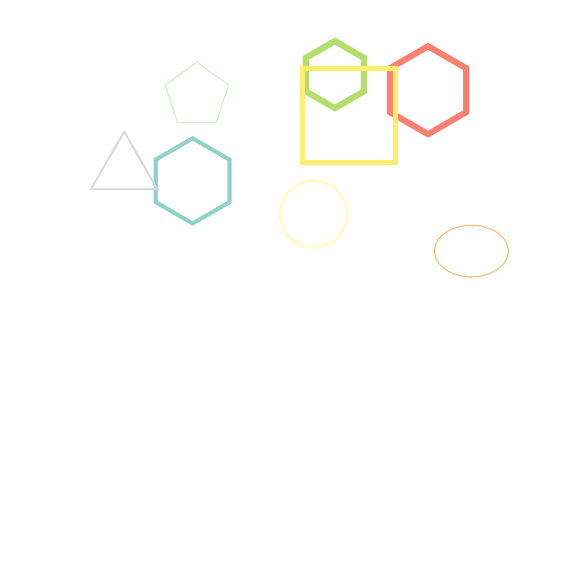[{"shape": "hexagon", "thickness": 2, "radius": 0.37, "center": [0.334, 0.686]}, {"shape": "circle", "thickness": 1, "radius": 0.29, "center": [0.542, 0.628]}, {"shape": "hexagon", "thickness": 3, "radius": 0.38, "center": [0.741, 0.843]}, {"shape": "oval", "thickness": 0.5, "radius": 0.32, "center": [0.816, 0.564]}, {"shape": "hexagon", "thickness": 3, "radius": 0.29, "center": [0.58, 0.87]}, {"shape": "triangle", "thickness": 1, "radius": 0.33, "center": [0.215, 0.705]}, {"shape": "pentagon", "thickness": 0.5, "radius": 0.29, "center": [0.341, 0.834]}, {"shape": "square", "thickness": 2.5, "radius": 0.41, "center": [0.603, 0.8]}]